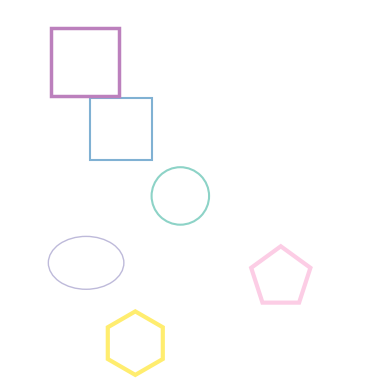[{"shape": "circle", "thickness": 1.5, "radius": 0.37, "center": [0.468, 0.491]}, {"shape": "oval", "thickness": 1, "radius": 0.49, "center": [0.224, 0.317]}, {"shape": "square", "thickness": 1.5, "radius": 0.4, "center": [0.314, 0.664]}, {"shape": "pentagon", "thickness": 3, "radius": 0.4, "center": [0.729, 0.279]}, {"shape": "square", "thickness": 2.5, "radius": 0.44, "center": [0.22, 0.838]}, {"shape": "hexagon", "thickness": 3, "radius": 0.41, "center": [0.351, 0.109]}]